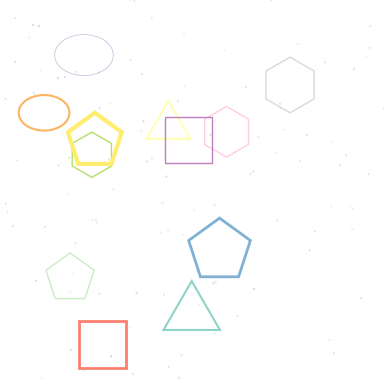[{"shape": "triangle", "thickness": 1.5, "radius": 0.42, "center": [0.498, 0.185]}, {"shape": "triangle", "thickness": 1.5, "radius": 0.33, "center": [0.437, 0.672]}, {"shape": "oval", "thickness": 0.5, "radius": 0.38, "center": [0.218, 0.857]}, {"shape": "square", "thickness": 2, "radius": 0.31, "center": [0.266, 0.104]}, {"shape": "pentagon", "thickness": 2, "radius": 0.42, "center": [0.57, 0.349]}, {"shape": "oval", "thickness": 1.5, "radius": 0.33, "center": [0.114, 0.707]}, {"shape": "hexagon", "thickness": 1, "radius": 0.29, "center": [0.239, 0.598]}, {"shape": "hexagon", "thickness": 1, "radius": 0.33, "center": [0.588, 0.658]}, {"shape": "hexagon", "thickness": 1, "radius": 0.36, "center": [0.753, 0.779]}, {"shape": "square", "thickness": 1, "radius": 0.3, "center": [0.49, 0.636]}, {"shape": "pentagon", "thickness": 1, "radius": 0.33, "center": [0.182, 0.278]}, {"shape": "pentagon", "thickness": 3, "radius": 0.37, "center": [0.246, 0.634]}]